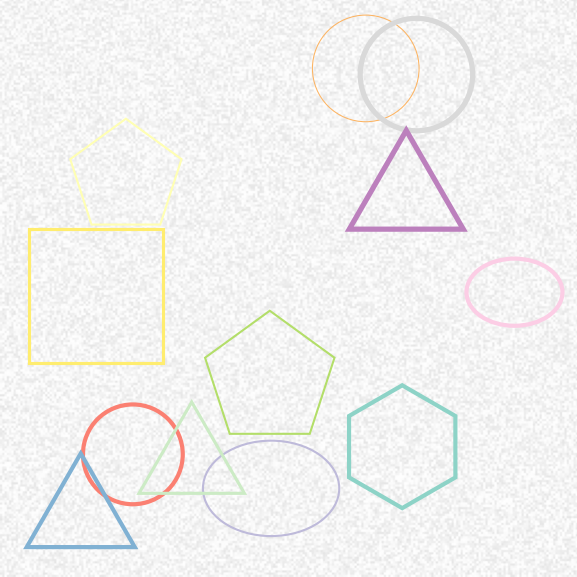[{"shape": "hexagon", "thickness": 2, "radius": 0.53, "center": [0.696, 0.226]}, {"shape": "pentagon", "thickness": 1, "radius": 0.51, "center": [0.218, 0.692]}, {"shape": "oval", "thickness": 1, "radius": 0.59, "center": [0.469, 0.153]}, {"shape": "circle", "thickness": 2, "radius": 0.43, "center": [0.23, 0.212]}, {"shape": "triangle", "thickness": 2, "radius": 0.54, "center": [0.14, 0.106]}, {"shape": "circle", "thickness": 0.5, "radius": 0.46, "center": [0.633, 0.881]}, {"shape": "pentagon", "thickness": 1, "radius": 0.59, "center": [0.467, 0.343]}, {"shape": "oval", "thickness": 2, "radius": 0.42, "center": [0.891, 0.493]}, {"shape": "circle", "thickness": 2.5, "radius": 0.49, "center": [0.721, 0.87]}, {"shape": "triangle", "thickness": 2.5, "radius": 0.57, "center": [0.703, 0.659]}, {"shape": "triangle", "thickness": 1.5, "radius": 0.53, "center": [0.332, 0.198]}, {"shape": "square", "thickness": 1.5, "radius": 0.58, "center": [0.166, 0.486]}]